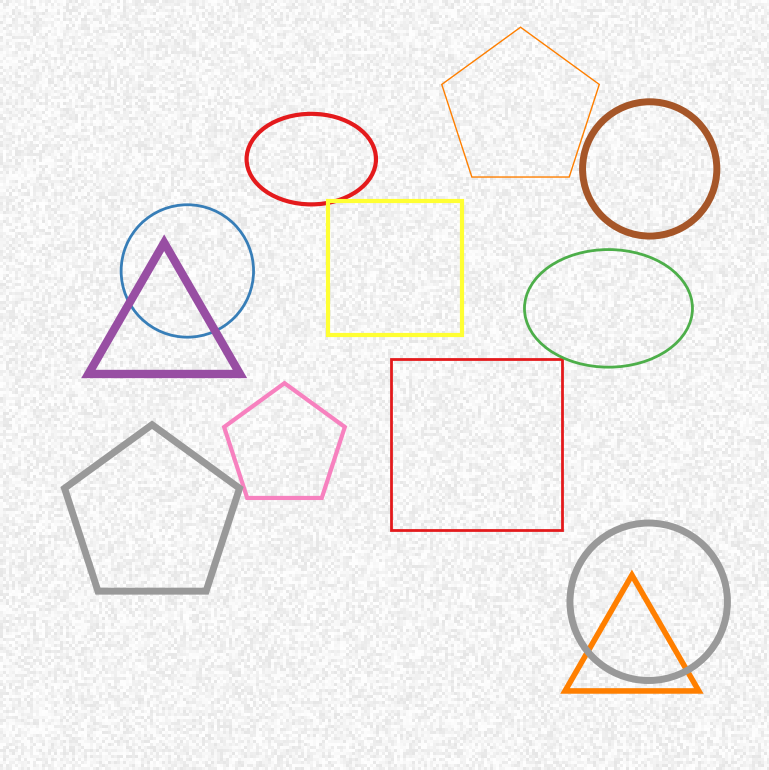[{"shape": "square", "thickness": 1, "radius": 0.55, "center": [0.619, 0.423]}, {"shape": "oval", "thickness": 1.5, "radius": 0.42, "center": [0.404, 0.793]}, {"shape": "circle", "thickness": 1, "radius": 0.43, "center": [0.243, 0.648]}, {"shape": "oval", "thickness": 1, "radius": 0.55, "center": [0.79, 0.6]}, {"shape": "triangle", "thickness": 3, "radius": 0.57, "center": [0.213, 0.571]}, {"shape": "pentagon", "thickness": 0.5, "radius": 0.54, "center": [0.676, 0.857]}, {"shape": "triangle", "thickness": 2, "radius": 0.5, "center": [0.821, 0.153]}, {"shape": "square", "thickness": 1.5, "radius": 0.43, "center": [0.513, 0.652]}, {"shape": "circle", "thickness": 2.5, "radius": 0.44, "center": [0.844, 0.781]}, {"shape": "pentagon", "thickness": 1.5, "radius": 0.41, "center": [0.369, 0.42]}, {"shape": "pentagon", "thickness": 2.5, "radius": 0.6, "center": [0.197, 0.329]}, {"shape": "circle", "thickness": 2.5, "radius": 0.51, "center": [0.842, 0.218]}]